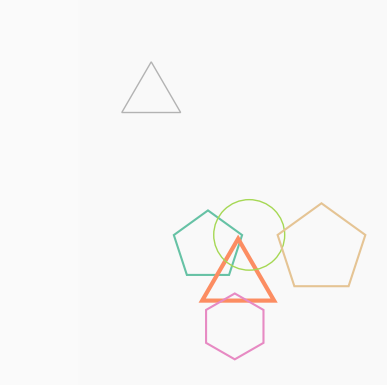[{"shape": "pentagon", "thickness": 1.5, "radius": 0.46, "center": [0.537, 0.361]}, {"shape": "triangle", "thickness": 3, "radius": 0.54, "center": [0.615, 0.273]}, {"shape": "hexagon", "thickness": 1.5, "radius": 0.43, "center": [0.606, 0.152]}, {"shape": "circle", "thickness": 1, "radius": 0.46, "center": [0.643, 0.39]}, {"shape": "pentagon", "thickness": 1.5, "radius": 0.6, "center": [0.83, 0.353]}, {"shape": "triangle", "thickness": 1, "radius": 0.44, "center": [0.39, 0.752]}]